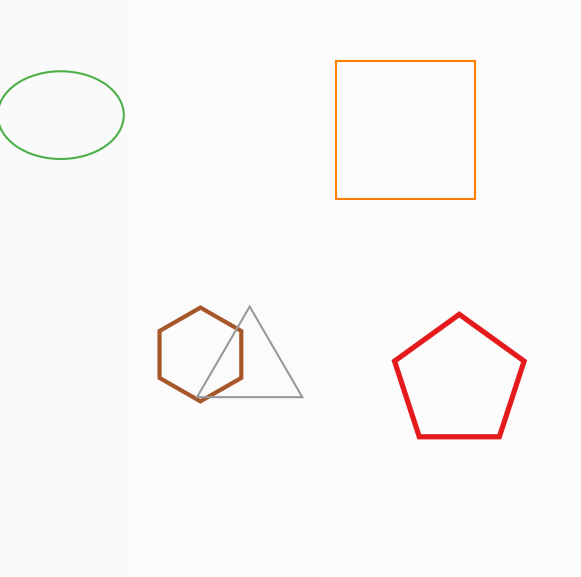[{"shape": "pentagon", "thickness": 2.5, "radius": 0.59, "center": [0.79, 0.338]}, {"shape": "oval", "thickness": 1, "radius": 0.54, "center": [0.105, 0.8]}, {"shape": "square", "thickness": 1, "radius": 0.6, "center": [0.697, 0.774]}, {"shape": "hexagon", "thickness": 2, "radius": 0.41, "center": [0.345, 0.385]}, {"shape": "triangle", "thickness": 1, "radius": 0.52, "center": [0.43, 0.364]}]